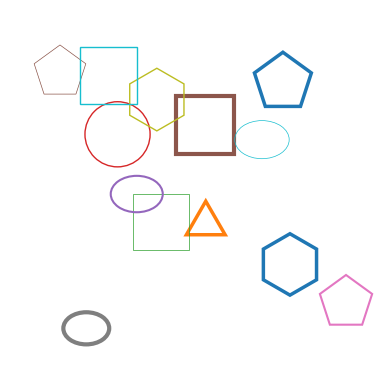[{"shape": "pentagon", "thickness": 2.5, "radius": 0.39, "center": [0.735, 0.787]}, {"shape": "hexagon", "thickness": 2.5, "radius": 0.4, "center": [0.753, 0.313]}, {"shape": "triangle", "thickness": 2.5, "radius": 0.29, "center": [0.534, 0.419]}, {"shape": "square", "thickness": 0.5, "radius": 0.36, "center": [0.417, 0.423]}, {"shape": "circle", "thickness": 1, "radius": 0.42, "center": [0.305, 0.651]}, {"shape": "oval", "thickness": 1.5, "radius": 0.34, "center": [0.355, 0.496]}, {"shape": "pentagon", "thickness": 0.5, "radius": 0.35, "center": [0.156, 0.813]}, {"shape": "square", "thickness": 3, "radius": 0.37, "center": [0.532, 0.676]}, {"shape": "pentagon", "thickness": 1.5, "radius": 0.36, "center": [0.899, 0.214]}, {"shape": "oval", "thickness": 3, "radius": 0.3, "center": [0.224, 0.147]}, {"shape": "hexagon", "thickness": 1, "radius": 0.41, "center": [0.407, 0.741]}, {"shape": "oval", "thickness": 0.5, "radius": 0.35, "center": [0.68, 0.637]}, {"shape": "square", "thickness": 1, "radius": 0.37, "center": [0.282, 0.804]}]